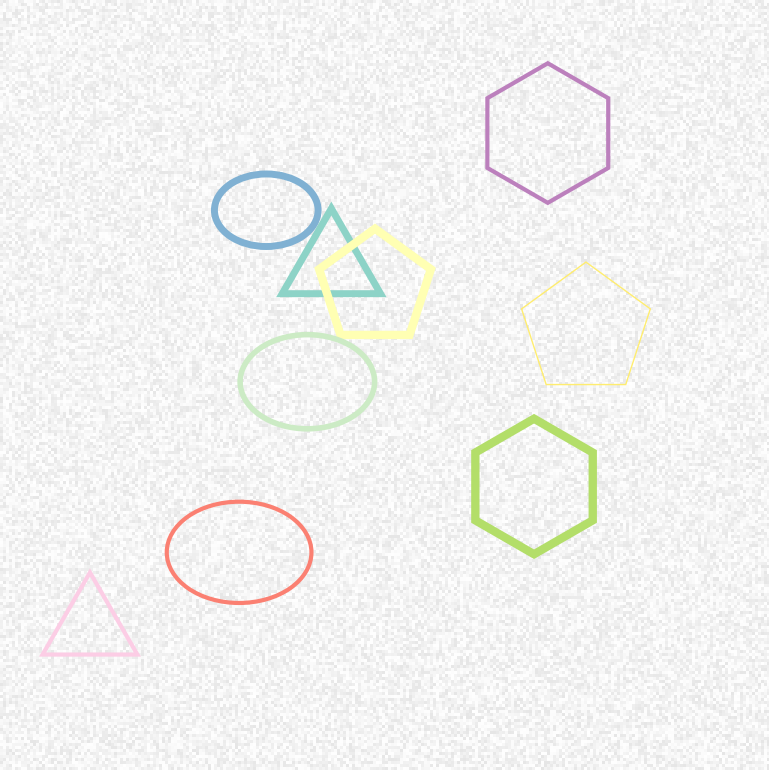[{"shape": "triangle", "thickness": 2.5, "radius": 0.37, "center": [0.43, 0.655]}, {"shape": "pentagon", "thickness": 3, "radius": 0.38, "center": [0.487, 0.627]}, {"shape": "oval", "thickness": 1.5, "radius": 0.47, "center": [0.311, 0.283]}, {"shape": "oval", "thickness": 2.5, "radius": 0.34, "center": [0.346, 0.727]}, {"shape": "hexagon", "thickness": 3, "radius": 0.44, "center": [0.694, 0.368]}, {"shape": "triangle", "thickness": 1.5, "radius": 0.36, "center": [0.117, 0.185]}, {"shape": "hexagon", "thickness": 1.5, "radius": 0.45, "center": [0.711, 0.827]}, {"shape": "oval", "thickness": 2, "radius": 0.44, "center": [0.399, 0.504]}, {"shape": "pentagon", "thickness": 0.5, "radius": 0.44, "center": [0.761, 0.572]}]